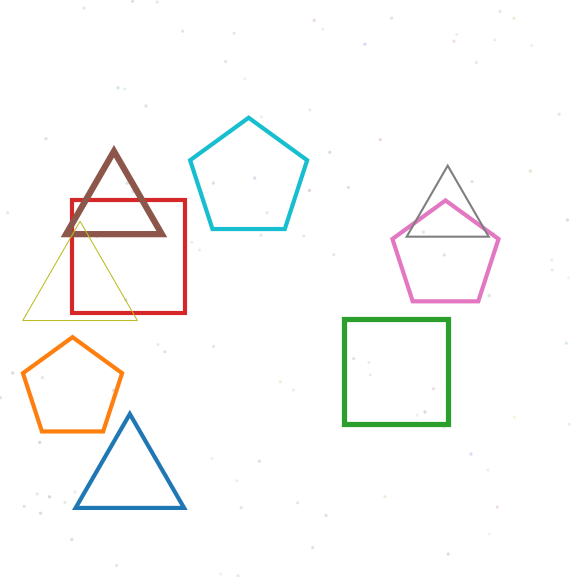[{"shape": "triangle", "thickness": 2, "radius": 0.54, "center": [0.225, 0.174]}, {"shape": "pentagon", "thickness": 2, "radius": 0.45, "center": [0.126, 0.325]}, {"shape": "square", "thickness": 2.5, "radius": 0.45, "center": [0.685, 0.355]}, {"shape": "square", "thickness": 2, "radius": 0.49, "center": [0.222, 0.555]}, {"shape": "triangle", "thickness": 3, "radius": 0.48, "center": [0.197, 0.642]}, {"shape": "pentagon", "thickness": 2, "radius": 0.48, "center": [0.771, 0.555]}, {"shape": "triangle", "thickness": 1, "radius": 0.41, "center": [0.775, 0.63]}, {"shape": "triangle", "thickness": 0.5, "radius": 0.57, "center": [0.139, 0.501]}, {"shape": "pentagon", "thickness": 2, "radius": 0.53, "center": [0.431, 0.689]}]